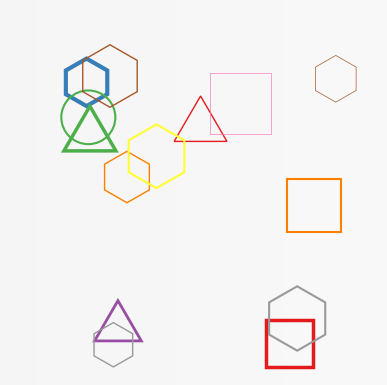[{"shape": "triangle", "thickness": 1, "radius": 0.39, "center": [0.518, 0.672]}, {"shape": "square", "thickness": 2.5, "radius": 0.3, "center": [0.747, 0.107]}, {"shape": "hexagon", "thickness": 3, "radius": 0.31, "center": [0.223, 0.786]}, {"shape": "triangle", "thickness": 2.5, "radius": 0.39, "center": [0.232, 0.647]}, {"shape": "circle", "thickness": 1.5, "radius": 0.35, "center": [0.228, 0.695]}, {"shape": "triangle", "thickness": 2, "radius": 0.35, "center": [0.304, 0.149]}, {"shape": "hexagon", "thickness": 1, "radius": 0.33, "center": [0.328, 0.54]}, {"shape": "square", "thickness": 1.5, "radius": 0.35, "center": [0.811, 0.466]}, {"shape": "hexagon", "thickness": 1.5, "radius": 0.41, "center": [0.404, 0.594]}, {"shape": "hexagon", "thickness": 0.5, "radius": 0.3, "center": [0.866, 0.795]}, {"shape": "hexagon", "thickness": 1, "radius": 0.41, "center": [0.284, 0.803]}, {"shape": "square", "thickness": 0.5, "radius": 0.4, "center": [0.62, 0.731]}, {"shape": "hexagon", "thickness": 1.5, "radius": 0.42, "center": [0.767, 0.173]}, {"shape": "hexagon", "thickness": 1, "radius": 0.29, "center": [0.293, 0.104]}]